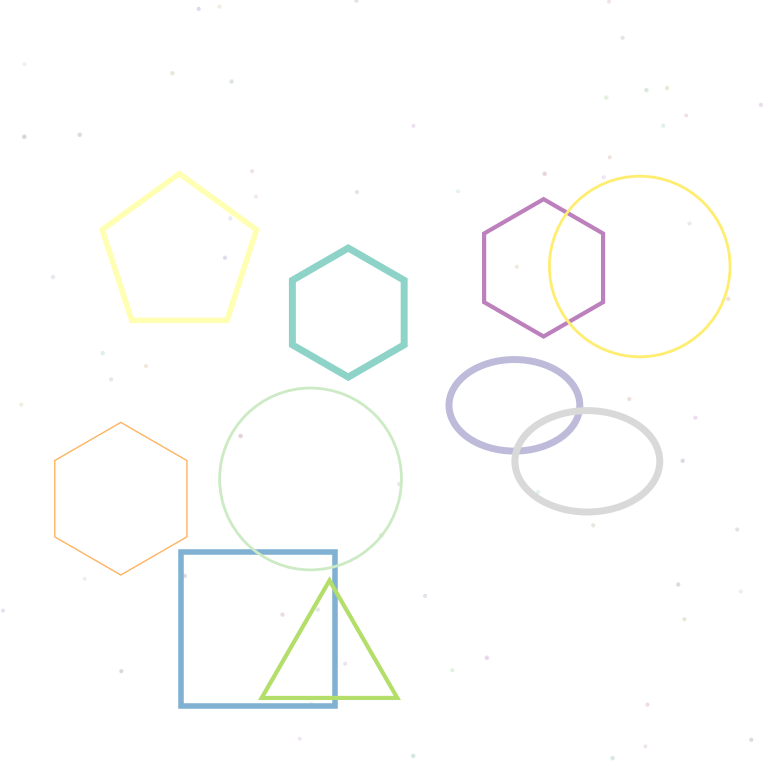[{"shape": "hexagon", "thickness": 2.5, "radius": 0.42, "center": [0.452, 0.594]}, {"shape": "pentagon", "thickness": 2, "radius": 0.53, "center": [0.233, 0.669]}, {"shape": "oval", "thickness": 2.5, "radius": 0.42, "center": [0.668, 0.474]}, {"shape": "square", "thickness": 2, "radius": 0.5, "center": [0.335, 0.183]}, {"shape": "hexagon", "thickness": 0.5, "radius": 0.5, "center": [0.157, 0.352]}, {"shape": "triangle", "thickness": 1.5, "radius": 0.51, "center": [0.428, 0.144]}, {"shape": "oval", "thickness": 2.5, "radius": 0.47, "center": [0.763, 0.401]}, {"shape": "hexagon", "thickness": 1.5, "radius": 0.45, "center": [0.706, 0.652]}, {"shape": "circle", "thickness": 1, "radius": 0.59, "center": [0.403, 0.378]}, {"shape": "circle", "thickness": 1, "radius": 0.59, "center": [0.831, 0.654]}]